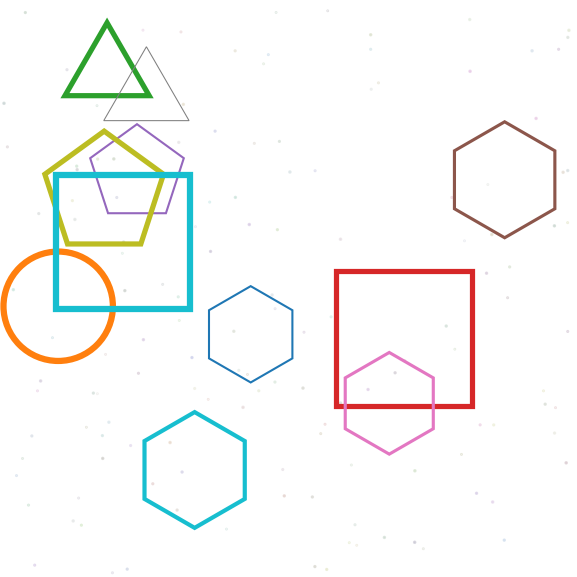[{"shape": "hexagon", "thickness": 1, "radius": 0.42, "center": [0.434, 0.42]}, {"shape": "circle", "thickness": 3, "radius": 0.47, "center": [0.101, 0.469]}, {"shape": "triangle", "thickness": 2.5, "radius": 0.42, "center": [0.185, 0.876]}, {"shape": "square", "thickness": 2.5, "radius": 0.59, "center": [0.7, 0.413]}, {"shape": "pentagon", "thickness": 1, "radius": 0.43, "center": [0.237, 0.699]}, {"shape": "hexagon", "thickness": 1.5, "radius": 0.5, "center": [0.874, 0.688]}, {"shape": "hexagon", "thickness": 1.5, "radius": 0.44, "center": [0.674, 0.301]}, {"shape": "triangle", "thickness": 0.5, "radius": 0.43, "center": [0.254, 0.833]}, {"shape": "pentagon", "thickness": 2.5, "radius": 0.54, "center": [0.18, 0.664]}, {"shape": "square", "thickness": 3, "radius": 0.58, "center": [0.213, 0.58]}, {"shape": "hexagon", "thickness": 2, "radius": 0.5, "center": [0.337, 0.185]}]